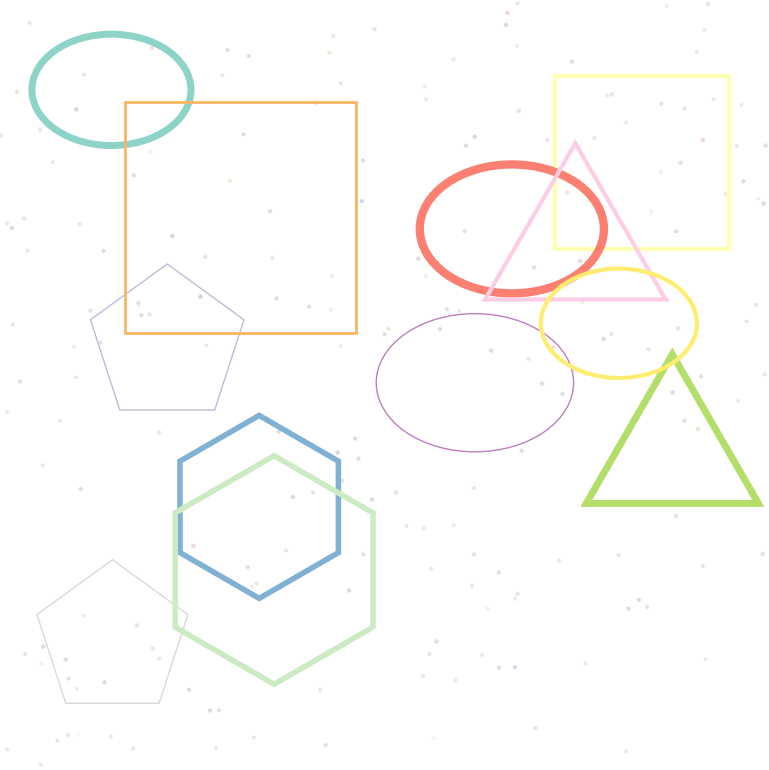[{"shape": "oval", "thickness": 2.5, "radius": 0.52, "center": [0.145, 0.883]}, {"shape": "square", "thickness": 1.5, "radius": 0.56, "center": [0.834, 0.789]}, {"shape": "pentagon", "thickness": 0.5, "radius": 0.52, "center": [0.217, 0.552]}, {"shape": "oval", "thickness": 3, "radius": 0.6, "center": [0.665, 0.703]}, {"shape": "hexagon", "thickness": 2, "radius": 0.59, "center": [0.337, 0.342]}, {"shape": "square", "thickness": 1, "radius": 0.75, "center": [0.312, 0.718]}, {"shape": "triangle", "thickness": 2.5, "radius": 0.65, "center": [0.873, 0.411]}, {"shape": "triangle", "thickness": 1.5, "radius": 0.68, "center": [0.747, 0.679]}, {"shape": "pentagon", "thickness": 0.5, "radius": 0.52, "center": [0.146, 0.17]}, {"shape": "oval", "thickness": 0.5, "radius": 0.64, "center": [0.617, 0.503]}, {"shape": "hexagon", "thickness": 2, "radius": 0.74, "center": [0.356, 0.26]}, {"shape": "oval", "thickness": 1.5, "radius": 0.51, "center": [0.804, 0.58]}]